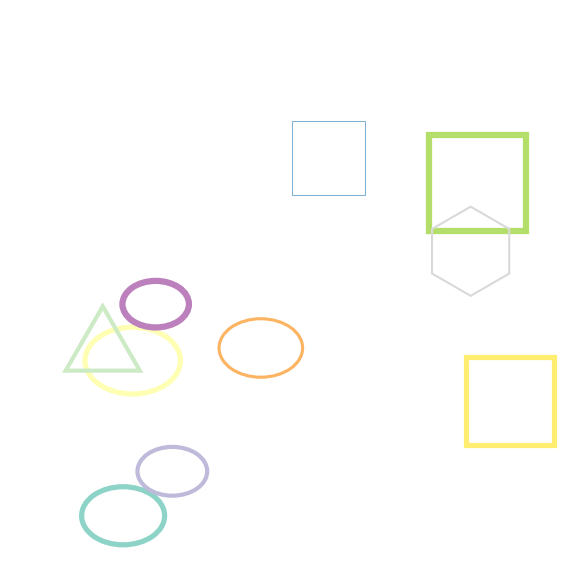[{"shape": "oval", "thickness": 2.5, "radius": 0.36, "center": [0.213, 0.106]}, {"shape": "oval", "thickness": 2.5, "radius": 0.41, "center": [0.23, 0.375]}, {"shape": "oval", "thickness": 2, "radius": 0.3, "center": [0.298, 0.183]}, {"shape": "square", "thickness": 0.5, "radius": 0.32, "center": [0.569, 0.726]}, {"shape": "oval", "thickness": 1.5, "radius": 0.36, "center": [0.452, 0.397]}, {"shape": "square", "thickness": 3, "radius": 0.42, "center": [0.827, 0.682]}, {"shape": "hexagon", "thickness": 1, "radius": 0.39, "center": [0.815, 0.564]}, {"shape": "oval", "thickness": 3, "radius": 0.29, "center": [0.27, 0.472]}, {"shape": "triangle", "thickness": 2, "radius": 0.37, "center": [0.178, 0.394]}, {"shape": "square", "thickness": 2.5, "radius": 0.38, "center": [0.884, 0.305]}]